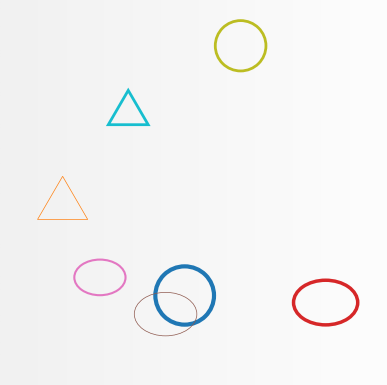[{"shape": "circle", "thickness": 3, "radius": 0.38, "center": [0.477, 0.232]}, {"shape": "triangle", "thickness": 0.5, "radius": 0.37, "center": [0.162, 0.467]}, {"shape": "oval", "thickness": 2.5, "radius": 0.41, "center": [0.84, 0.214]}, {"shape": "oval", "thickness": 0.5, "radius": 0.4, "center": [0.427, 0.184]}, {"shape": "oval", "thickness": 1.5, "radius": 0.33, "center": [0.258, 0.279]}, {"shape": "circle", "thickness": 2, "radius": 0.33, "center": [0.621, 0.881]}, {"shape": "triangle", "thickness": 2, "radius": 0.3, "center": [0.331, 0.706]}]